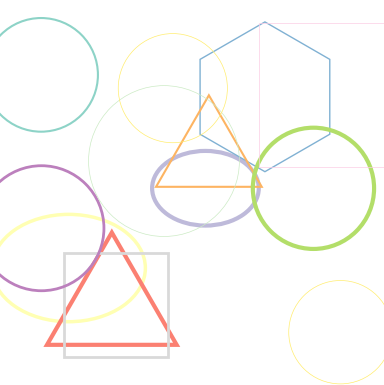[{"shape": "circle", "thickness": 1.5, "radius": 0.74, "center": [0.107, 0.806]}, {"shape": "oval", "thickness": 2.5, "radius": 1.0, "center": [0.178, 0.304]}, {"shape": "oval", "thickness": 3, "radius": 0.69, "center": [0.534, 0.511]}, {"shape": "triangle", "thickness": 3, "radius": 0.97, "center": [0.29, 0.202]}, {"shape": "hexagon", "thickness": 1, "radius": 0.97, "center": [0.688, 0.749]}, {"shape": "triangle", "thickness": 1.5, "radius": 0.79, "center": [0.543, 0.594]}, {"shape": "circle", "thickness": 3, "radius": 0.79, "center": [0.814, 0.511]}, {"shape": "square", "thickness": 0.5, "radius": 0.93, "center": [0.86, 0.753]}, {"shape": "square", "thickness": 2, "radius": 0.68, "center": [0.301, 0.208]}, {"shape": "circle", "thickness": 2, "radius": 0.81, "center": [0.108, 0.407]}, {"shape": "circle", "thickness": 0.5, "radius": 0.98, "center": [0.426, 0.582]}, {"shape": "circle", "thickness": 0.5, "radius": 0.67, "center": [0.884, 0.137]}, {"shape": "circle", "thickness": 0.5, "radius": 0.71, "center": [0.449, 0.771]}]